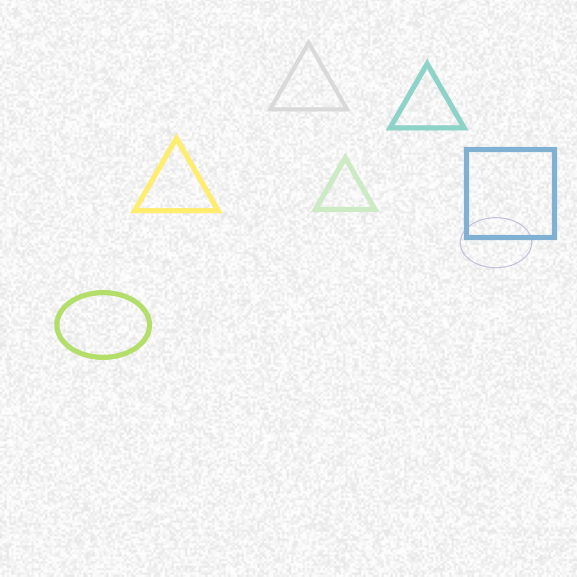[{"shape": "triangle", "thickness": 2.5, "radius": 0.37, "center": [0.74, 0.815]}, {"shape": "oval", "thickness": 0.5, "radius": 0.31, "center": [0.859, 0.579]}, {"shape": "square", "thickness": 2.5, "radius": 0.38, "center": [0.884, 0.666]}, {"shape": "oval", "thickness": 2.5, "radius": 0.4, "center": [0.179, 0.436]}, {"shape": "triangle", "thickness": 2, "radius": 0.38, "center": [0.534, 0.848]}, {"shape": "triangle", "thickness": 2.5, "radius": 0.3, "center": [0.598, 0.666]}, {"shape": "triangle", "thickness": 2.5, "radius": 0.42, "center": [0.305, 0.676]}]